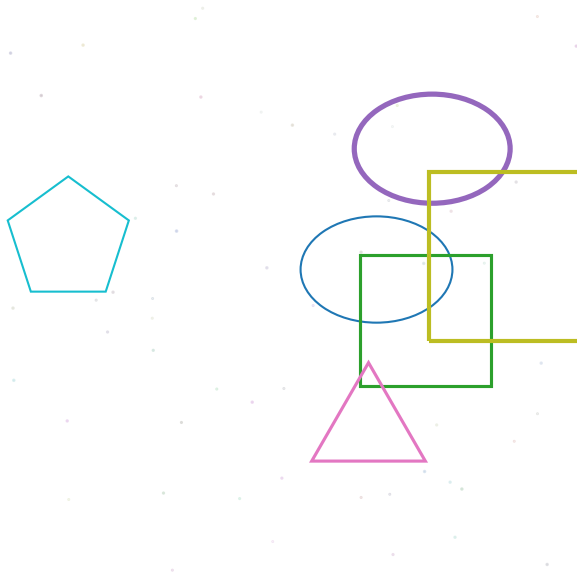[{"shape": "oval", "thickness": 1, "radius": 0.66, "center": [0.652, 0.532]}, {"shape": "square", "thickness": 1.5, "radius": 0.57, "center": [0.737, 0.445]}, {"shape": "oval", "thickness": 2.5, "radius": 0.67, "center": [0.748, 0.742]}, {"shape": "triangle", "thickness": 1.5, "radius": 0.57, "center": [0.638, 0.258]}, {"shape": "square", "thickness": 2, "radius": 0.73, "center": [0.889, 0.555]}, {"shape": "pentagon", "thickness": 1, "radius": 0.55, "center": [0.118, 0.583]}]